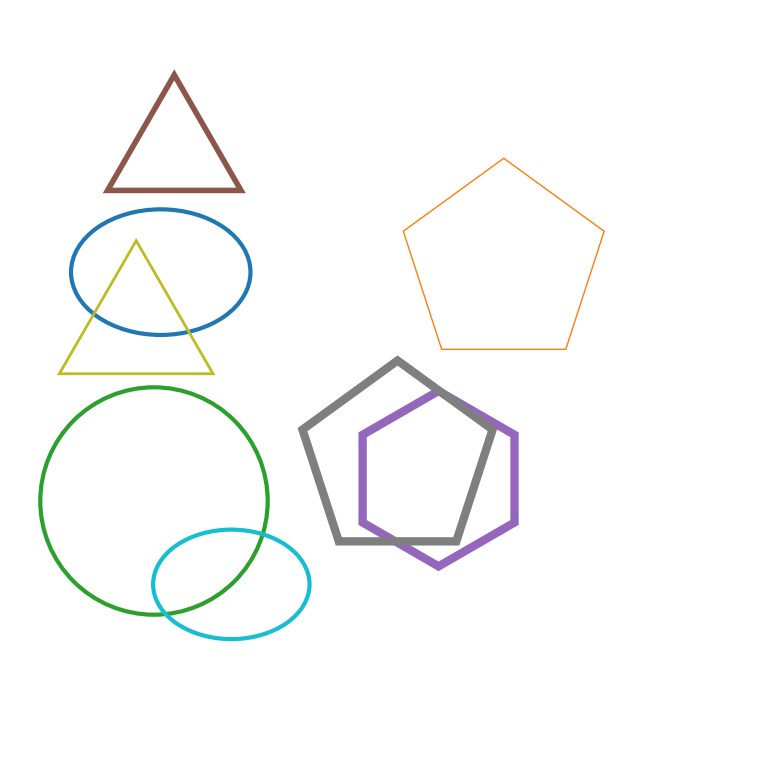[{"shape": "oval", "thickness": 1.5, "radius": 0.58, "center": [0.209, 0.647]}, {"shape": "pentagon", "thickness": 0.5, "radius": 0.69, "center": [0.654, 0.657]}, {"shape": "circle", "thickness": 1.5, "radius": 0.74, "center": [0.2, 0.349]}, {"shape": "hexagon", "thickness": 3, "radius": 0.57, "center": [0.57, 0.378]}, {"shape": "triangle", "thickness": 2, "radius": 0.5, "center": [0.226, 0.803]}, {"shape": "pentagon", "thickness": 3, "radius": 0.65, "center": [0.516, 0.402]}, {"shape": "triangle", "thickness": 1, "radius": 0.58, "center": [0.177, 0.572]}, {"shape": "oval", "thickness": 1.5, "radius": 0.51, "center": [0.3, 0.241]}]